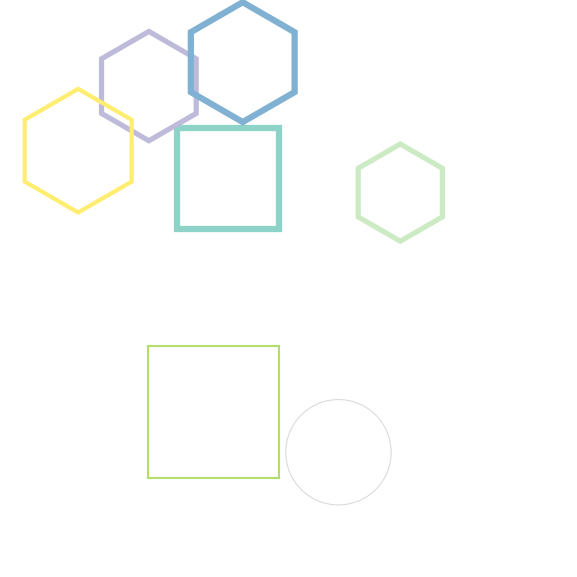[{"shape": "square", "thickness": 3, "radius": 0.44, "center": [0.394, 0.69]}, {"shape": "hexagon", "thickness": 2.5, "radius": 0.47, "center": [0.258, 0.85]}, {"shape": "hexagon", "thickness": 3, "radius": 0.52, "center": [0.42, 0.892]}, {"shape": "square", "thickness": 1, "radius": 0.57, "center": [0.37, 0.286]}, {"shape": "circle", "thickness": 0.5, "radius": 0.46, "center": [0.586, 0.216]}, {"shape": "hexagon", "thickness": 2.5, "radius": 0.42, "center": [0.693, 0.666]}, {"shape": "hexagon", "thickness": 2, "radius": 0.53, "center": [0.135, 0.738]}]